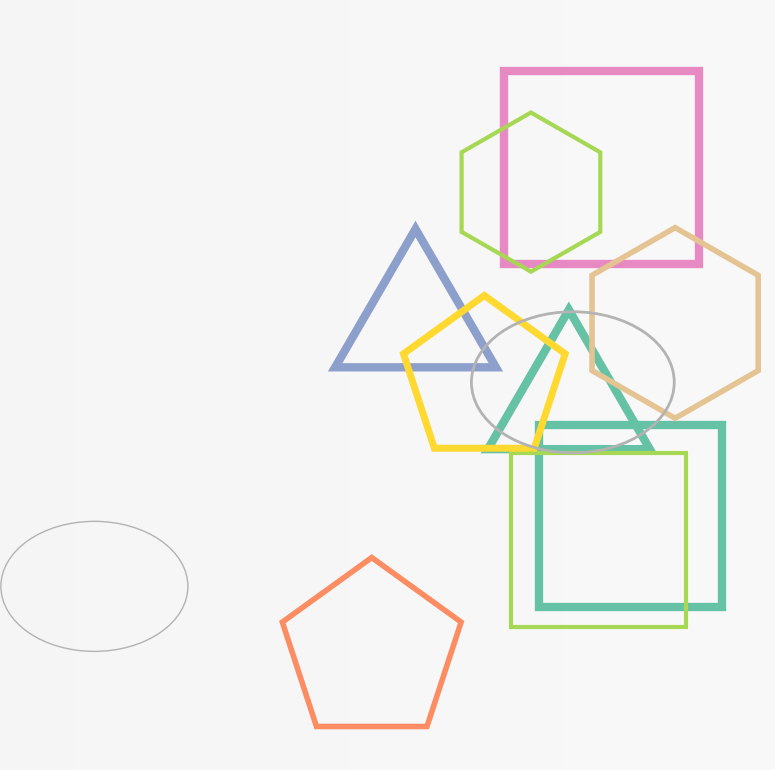[{"shape": "triangle", "thickness": 3, "radius": 0.6, "center": [0.734, 0.477]}, {"shape": "square", "thickness": 3, "radius": 0.59, "center": [0.813, 0.33]}, {"shape": "pentagon", "thickness": 2, "radius": 0.61, "center": [0.48, 0.155]}, {"shape": "triangle", "thickness": 3, "radius": 0.6, "center": [0.536, 0.583]}, {"shape": "square", "thickness": 3, "radius": 0.63, "center": [0.777, 0.783]}, {"shape": "hexagon", "thickness": 1.5, "radius": 0.52, "center": [0.685, 0.75]}, {"shape": "square", "thickness": 1.5, "radius": 0.56, "center": [0.772, 0.299]}, {"shape": "pentagon", "thickness": 2.5, "radius": 0.55, "center": [0.625, 0.507]}, {"shape": "hexagon", "thickness": 2, "radius": 0.62, "center": [0.871, 0.581]}, {"shape": "oval", "thickness": 0.5, "radius": 0.6, "center": [0.122, 0.238]}, {"shape": "oval", "thickness": 1, "radius": 0.65, "center": [0.739, 0.504]}]